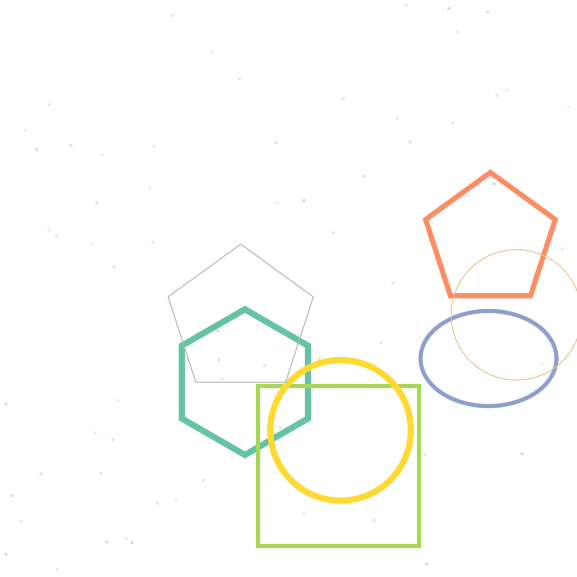[{"shape": "hexagon", "thickness": 3, "radius": 0.63, "center": [0.424, 0.337]}, {"shape": "pentagon", "thickness": 2.5, "radius": 0.59, "center": [0.849, 0.583]}, {"shape": "oval", "thickness": 2, "radius": 0.59, "center": [0.846, 0.378]}, {"shape": "square", "thickness": 2, "radius": 0.69, "center": [0.586, 0.192]}, {"shape": "circle", "thickness": 3, "radius": 0.61, "center": [0.59, 0.254]}, {"shape": "circle", "thickness": 0.5, "radius": 0.57, "center": [0.894, 0.454]}, {"shape": "pentagon", "thickness": 0.5, "radius": 0.66, "center": [0.417, 0.444]}]